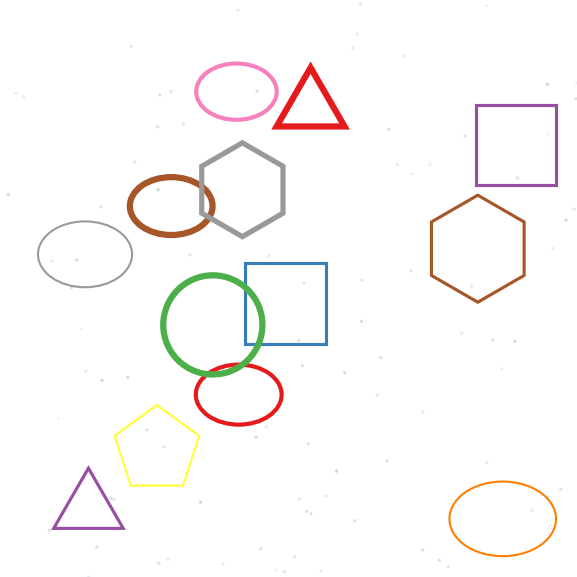[{"shape": "triangle", "thickness": 3, "radius": 0.34, "center": [0.538, 0.814]}, {"shape": "oval", "thickness": 2, "radius": 0.37, "center": [0.413, 0.316]}, {"shape": "square", "thickness": 1.5, "radius": 0.35, "center": [0.494, 0.474]}, {"shape": "circle", "thickness": 3, "radius": 0.43, "center": [0.369, 0.437]}, {"shape": "square", "thickness": 1.5, "radius": 0.34, "center": [0.894, 0.748]}, {"shape": "triangle", "thickness": 1.5, "radius": 0.35, "center": [0.153, 0.119]}, {"shape": "oval", "thickness": 1, "radius": 0.46, "center": [0.871, 0.101]}, {"shape": "pentagon", "thickness": 1, "radius": 0.39, "center": [0.272, 0.221]}, {"shape": "oval", "thickness": 3, "radius": 0.36, "center": [0.296, 0.642]}, {"shape": "hexagon", "thickness": 1.5, "radius": 0.46, "center": [0.827, 0.568]}, {"shape": "oval", "thickness": 2, "radius": 0.35, "center": [0.409, 0.84]}, {"shape": "hexagon", "thickness": 2.5, "radius": 0.41, "center": [0.42, 0.671]}, {"shape": "oval", "thickness": 1, "radius": 0.41, "center": [0.147, 0.559]}]